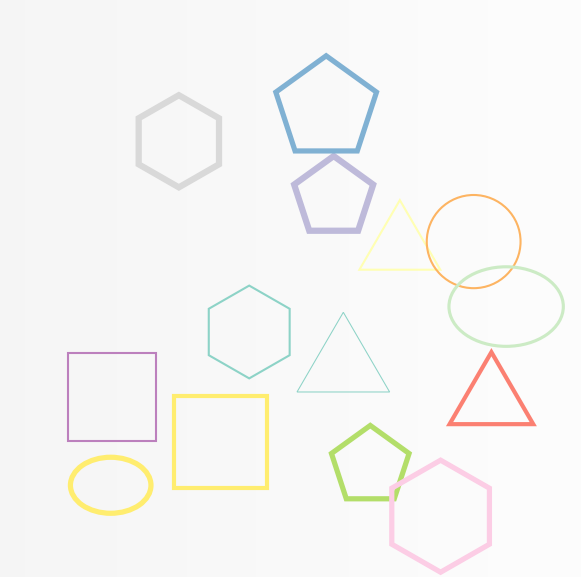[{"shape": "hexagon", "thickness": 1, "radius": 0.4, "center": [0.429, 0.424]}, {"shape": "triangle", "thickness": 0.5, "radius": 0.46, "center": [0.591, 0.366]}, {"shape": "triangle", "thickness": 1, "radius": 0.4, "center": [0.688, 0.572]}, {"shape": "pentagon", "thickness": 3, "radius": 0.36, "center": [0.574, 0.657]}, {"shape": "triangle", "thickness": 2, "radius": 0.42, "center": [0.845, 0.306]}, {"shape": "pentagon", "thickness": 2.5, "radius": 0.46, "center": [0.561, 0.811]}, {"shape": "circle", "thickness": 1, "radius": 0.4, "center": [0.815, 0.581]}, {"shape": "pentagon", "thickness": 2.5, "radius": 0.35, "center": [0.637, 0.192]}, {"shape": "hexagon", "thickness": 2.5, "radius": 0.48, "center": [0.758, 0.105]}, {"shape": "hexagon", "thickness": 3, "radius": 0.4, "center": [0.308, 0.755]}, {"shape": "square", "thickness": 1, "radius": 0.38, "center": [0.193, 0.312]}, {"shape": "oval", "thickness": 1.5, "radius": 0.49, "center": [0.871, 0.468]}, {"shape": "oval", "thickness": 2.5, "radius": 0.35, "center": [0.19, 0.159]}, {"shape": "square", "thickness": 2, "radius": 0.4, "center": [0.38, 0.234]}]